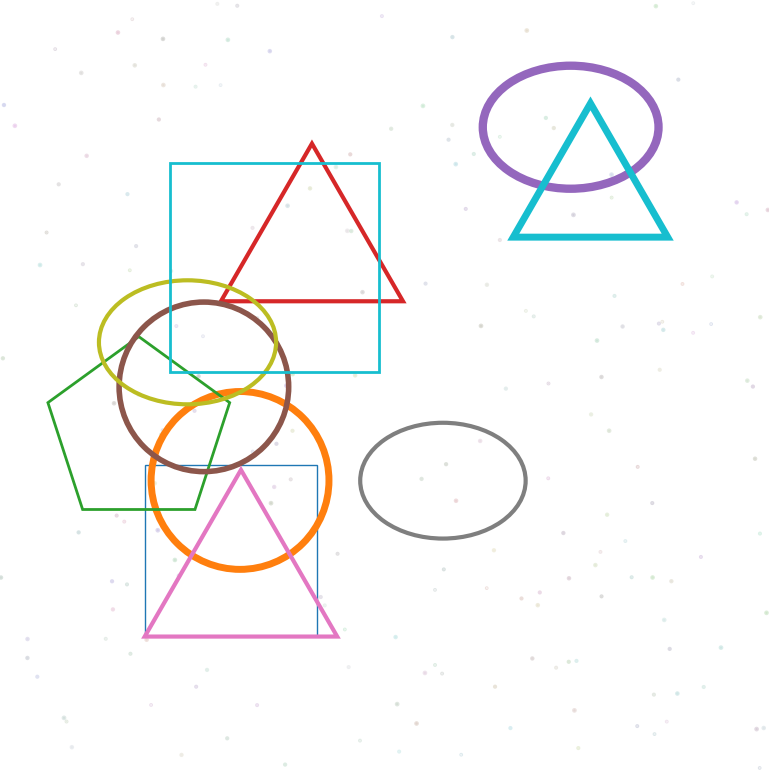[{"shape": "square", "thickness": 0.5, "radius": 0.56, "center": [0.3, 0.285]}, {"shape": "circle", "thickness": 2.5, "radius": 0.58, "center": [0.312, 0.376]}, {"shape": "pentagon", "thickness": 1, "radius": 0.62, "center": [0.18, 0.439]}, {"shape": "triangle", "thickness": 1.5, "radius": 0.68, "center": [0.405, 0.677]}, {"shape": "oval", "thickness": 3, "radius": 0.57, "center": [0.741, 0.835]}, {"shape": "circle", "thickness": 2, "radius": 0.55, "center": [0.265, 0.498]}, {"shape": "triangle", "thickness": 1.5, "radius": 0.72, "center": [0.313, 0.245]}, {"shape": "oval", "thickness": 1.5, "radius": 0.54, "center": [0.575, 0.376]}, {"shape": "oval", "thickness": 1.5, "radius": 0.58, "center": [0.244, 0.555]}, {"shape": "triangle", "thickness": 2.5, "radius": 0.58, "center": [0.767, 0.75]}, {"shape": "square", "thickness": 1, "radius": 0.68, "center": [0.356, 0.653]}]